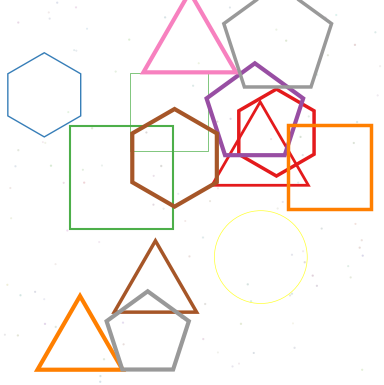[{"shape": "hexagon", "thickness": 2.5, "radius": 0.56, "center": [0.718, 0.656]}, {"shape": "triangle", "thickness": 2, "radius": 0.72, "center": [0.676, 0.591]}, {"shape": "hexagon", "thickness": 1, "radius": 0.55, "center": [0.115, 0.754]}, {"shape": "square", "thickness": 1.5, "radius": 0.67, "center": [0.316, 0.538]}, {"shape": "square", "thickness": 0.5, "radius": 0.51, "center": [0.44, 0.71]}, {"shape": "pentagon", "thickness": 3, "radius": 0.66, "center": [0.662, 0.704]}, {"shape": "triangle", "thickness": 3, "radius": 0.64, "center": [0.208, 0.103]}, {"shape": "square", "thickness": 2.5, "radius": 0.54, "center": [0.856, 0.566]}, {"shape": "circle", "thickness": 0.5, "radius": 0.6, "center": [0.677, 0.332]}, {"shape": "hexagon", "thickness": 3, "radius": 0.63, "center": [0.453, 0.59]}, {"shape": "triangle", "thickness": 2.5, "radius": 0.62, "center": [0.404, 0.251]}, {"shape": "triangle", "thickness": 3, "radius": 0.7, "center": [0.493, 0.882]}, {"shape": "pentagon", "thickness": 3, "radius": 0.56, "center": [0.384, 0.131]}, {"shape": "pentagon", "thickness": 2.5, "radius": 0.74, "center": [0.721, 0.893]}]